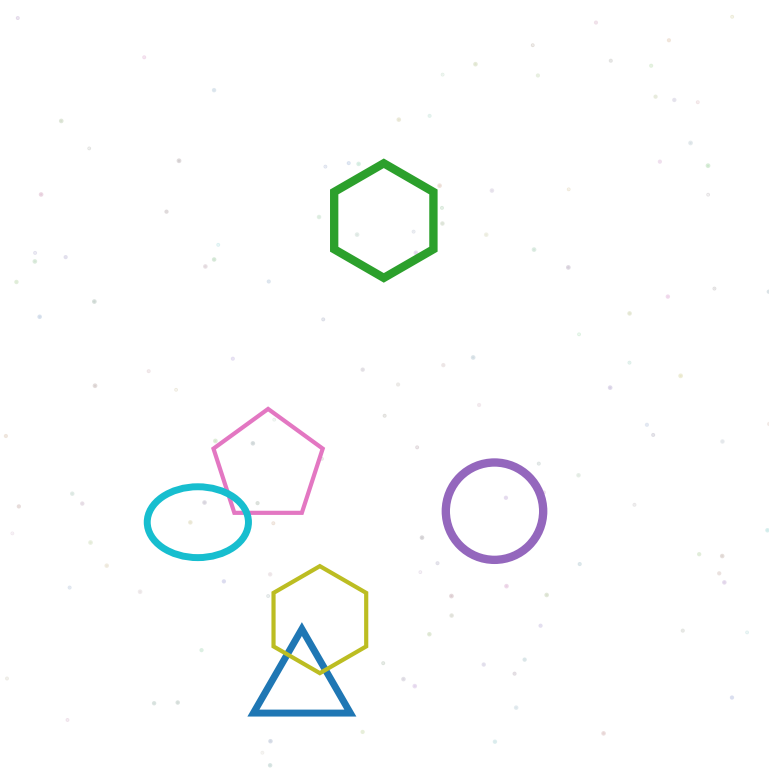[{"shape": "triangle", "thickness": 2.5, "radius": 0.36, "center": [0.392, 0.11]}, {"shape": "hexagon", "thickness": 3, "radius": 0.37, "center": [0.498, 0.714]}, {"shape": "circle", "thickness": 3, "radius": 0.32, "center": [0.642, 0.336]}, {"shape": "pentagon", "thickness": 1.5, "radius": 0.37, "center": [0.348, 0.394]}, {"shape": "hexagon", "thickness": 1.5, "radius": 0.35, "center": [0.415, 0.195]}, {"shape": "oval", "thickness": 2.5, "radius": 0.33, "center": [0.257, 0.322]}]